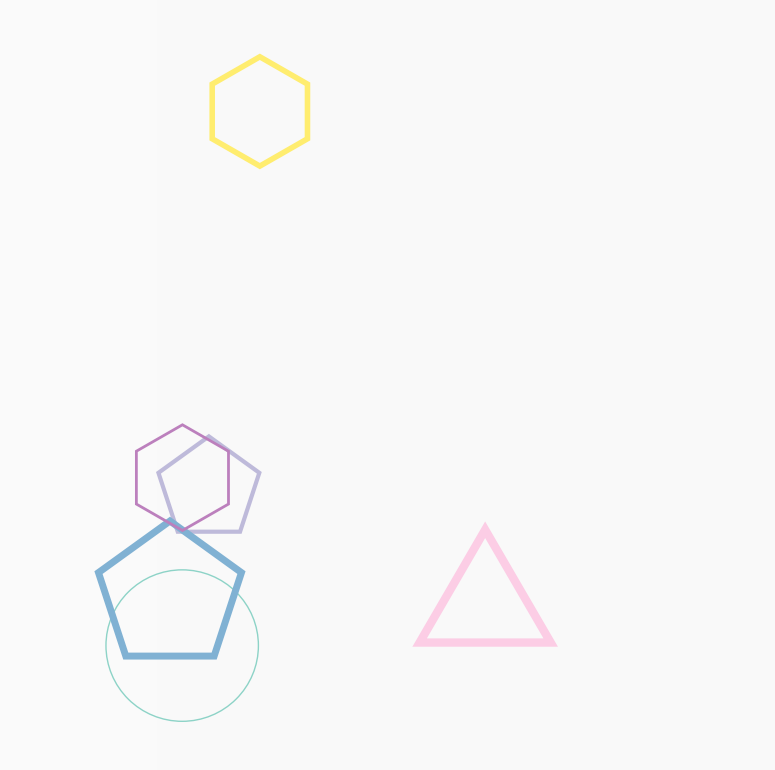[{"shape": "circle", "thickness": 0.5, "radius": 0.49, "center": [0.235, 0.162]}, {"shape": "pentagon", "thickness": 1.5, "radius": 0.34, "center": [0.27, 0.365]}, {"shape": "pentagon", "thickness": 2.5, "radius": 0.48, "center": [0.219, 0.226]}, {"shape": "triangle", "thickness": 3, "radius": 0.49, "center": [0.626, 0.214]}, {"shape": "hexagon", "thickness": 1, "radius": 0.34, "center": [0.235, 0.38]}, {"shape": "hexagon", "thickness": 2, "radius": 0.35, "center": [0.335, 0.855]}]